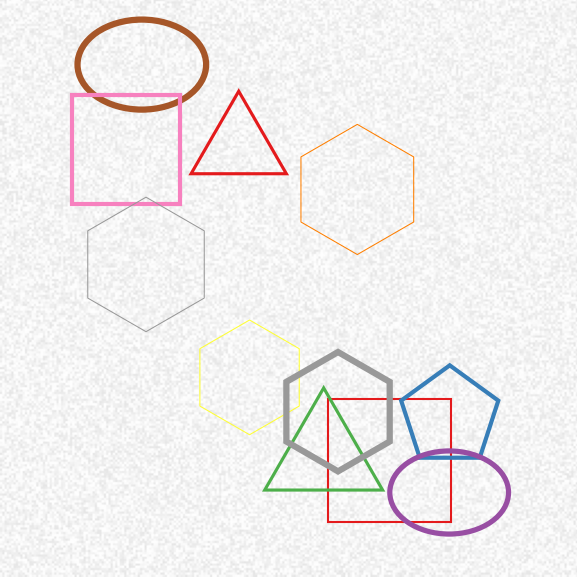[{"shape": "square", "thickness": 1, "radius": 0.53, "center": [0.674, 0.201]}, {"shape": "triangle", "thickness": 1.5, "radius": 0.48, "center": [0.413, 0.746]}, {"shape": "pentagon", "thickness": 2, "radius": 0.44, "center": [0.779, 0.278]}, {"shape": "triangle", "thickness": 1.5, "radius": 0.59, "center": [0.56, 0.21]}, {"shape": "oval", "thickness": 2.5, "radius": 0.51, "center": [0.778, 0.146]}, {"shape": "hexagon", "thickness": 0.5, "radius": 0.56, "center": [0.619, 0.671]}, {"shape": "hexagon", "thickness": 0.5, "radius": 0.5, "center": [0.432, 0.346]}, {"shape": "oval", "thickness": 3, "radius": 0.56, "center": [0.246, 0.887]}, {"shape": "square", "thickness": 2, "radius": 0.47, "center": [0.218, 0.741]}, {"shape": "hexagon", "thickness": 0.5, "radius": 0.58, "center": [0.253, 0.541]}, {"shape": "hexagon", "thickness": 3, "radius": 0.52, "center": [0.585, 0.286]}]